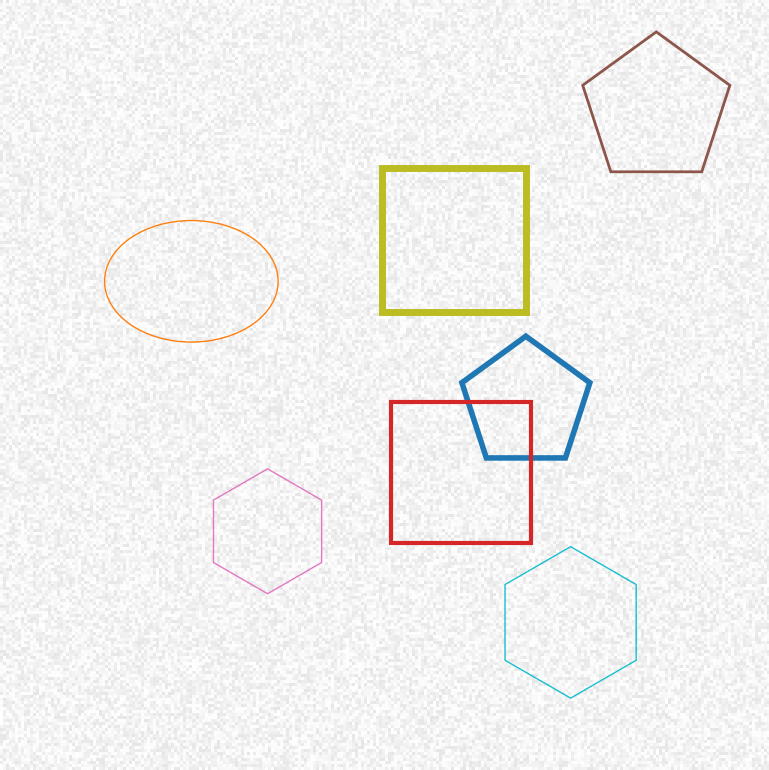[{"shape": "pentagon", "thickness": 2, "radius": 0.44, "center": [0.683, 0.476]}, {"shape": "oval", "thickness": 0.5, "radius": 0.56, "center": [0.249, 0.635]}, {"shape": "square", "thickness": 1.5, "radius": 0.46, "center": [0.599, 0.386]}, {"shape": "pentagon", "thickness": 1, "radius": 0.5, "center": [0.852, 0.858]}, {"shape": "hexagon", "thickness": 0.5, "radius": 0.41, "center": [0.347, 0.31]}, {"shape": "square", "thickness": 2.5, "radius": 0.47, "center": [0.589, 0.688]}, {"shape": "hexagon", "thickness": 0.5, "radius": 0.49, "center": [0.741, 0.192]}]